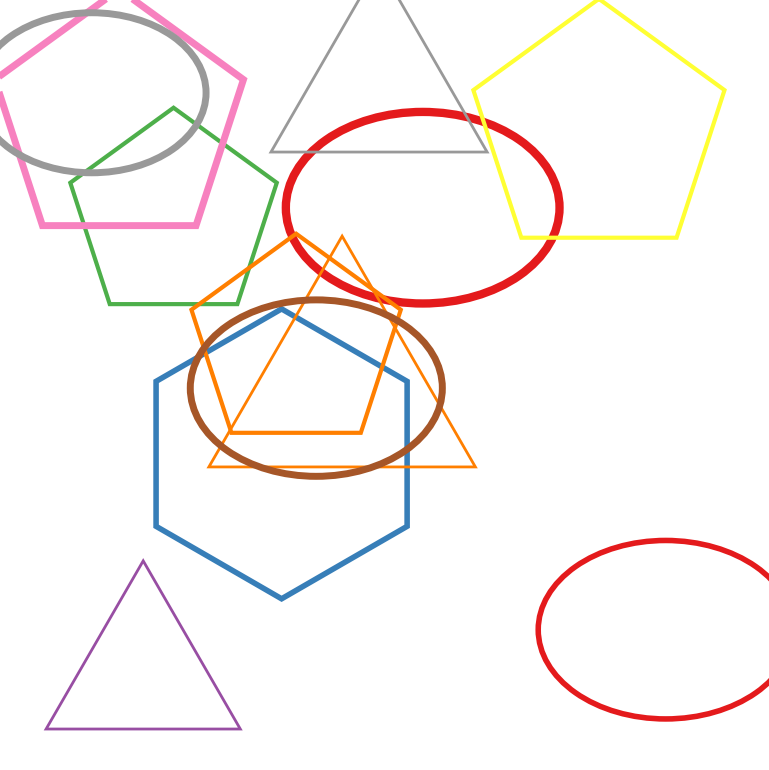[{"shape": "oval", "thickness": 3, "radius": 0.89, "center": [0.549, 0.73]}, {"shape": "oval", "thickness": 2, "radius": 0.83, "center": [0.865, 0.182]}, {"shape": "hexagon", "thickness": 2, "radius": 0.94, "center": [0.366, 0.411]}, {"shape": "pentagon", "thickness": 1.5, "radius": 0.7, "center": [0.225, 0.719]}, {"shape": "triangle", "thickness": 1, "radius": 0.73, "center": [0.186, 0.126]}, {"shape": "triangle", "thickness": 1, "radius": 1.0, "center": [0.444, 0.493]}, {"shape": "pentagon", "thickness": 1.5, "radius": 0.71, "center": [0.385, 0.554]}, {"shape": "pentagon", "thickness": 1.5, "radius": 0.86, "center": [0.778, 0.83]}, {"shape": "oval", "thickness": 2.5, "radius": 0.82, "center": [0.411, 0.496]}, {"shape": "pentagon", "thickness": 2.5, "radius": 0.85, "center": [0.155, 0.844]}, {"shape": "triangle", "thickness": 1, "radius": 0.81, "center": [0.492, 0.884]}, {"shape": "oval", "thickness": 2.5, "radius": 0.74, "center": [0.119, 0.88]}]